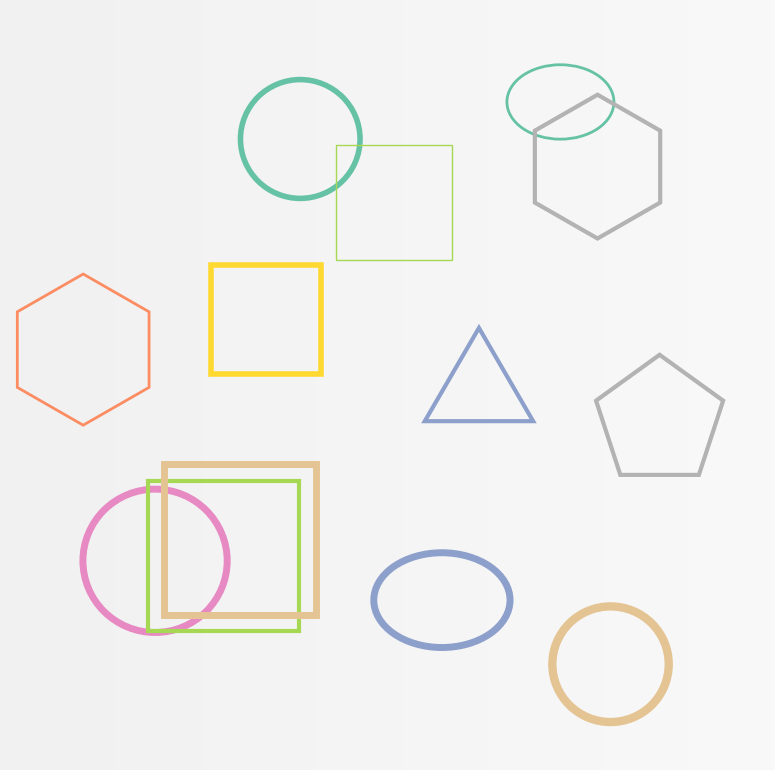[{"shape": "oval", "thickness": 1, "radius": 0.35, "center": [0.723, 0.868]}, {"shape": "circle", "thickness": 2, "radius": 0.39, "center": [0.387, 0.819]}, {"shape": "hexagon", "thickness": 1, "radius": 0.49, "center": [0.107, 0.546]}, {"shape": "triangle", "thickness": 1.5, "radius": 0.4, "center": [0.618, 0.493]}, {"shape": "oval", "thickness": 2.5, "radius": 0.44, "center": [0.57, 0.221]}, {"shape": "circle", "thickness": 2.5, "radius": 0.47, "center": [0.2, 0.272]}, {"shape": "square", "thickness": 1.5, "radius": 0.49, "center": [0.289, 0.278]}, {"shape": "square", "thickness": 0.5, "radius": 0.38, "center": [0.508, 0.737]}, {"shape": "square", "thickness": 2, "radius": 0.36, "center": [0.343, 0.585]}, {"shape": "circle", "thickness": 3, "radius": 0.38, "center": [0.788, 0.137]}, {"shape": "square", "thickness": 2.5, "radius": 0.49, "center": [0.31, 0.3]}, {"shape": "pentagon", "thickness": 1.5, "radius": 0.43, "center": [0.851, 0.453]}, {"shape": "hexagon", "thickness": 1.5, "radius": 0.47, "center": [0.771, 0.784]}]